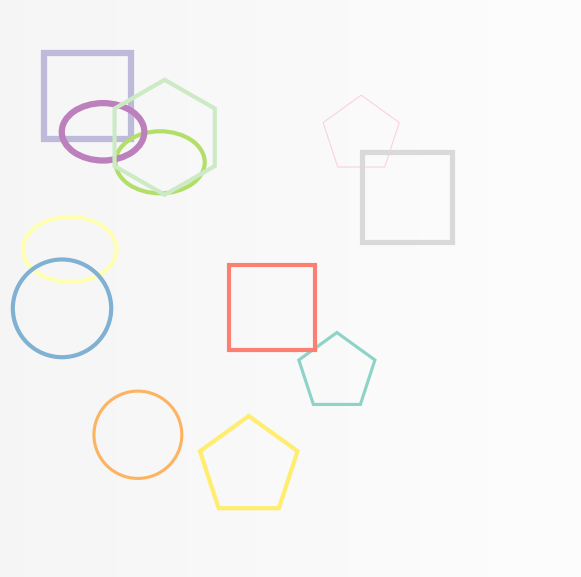[{"shape": "pentagon", "thickness": 1.5, "radius": 0.34, "center": [0.58, 0.355]}, {"shape": "oval", "thickness": 2, "radius": 0.4, "center": [0.12, 0.567]}, {"shape": "square", "thickness": 3, "radius": 0.37, "center": [0.15, 0.833]}, {"shape": "square", "thickness": 2, "radius": 0.37, "center": [0.468, 0.467]}, {"shape": "circle", "thickness": 2, "radius": 0.42, "center": [0.107, 0.465]}, {"shape": "circle", "thickness": 1.5, "radius": 0.38, "center": [0.237, 0.246]}, {"shape": "oval", "thickness": 2, "radius": 0.38, "center": [0.275, 0.718]}, {"shape": "pentagon", "thickness": 0.5, "radius": 0.34, "center": [0.621, 0.766]}, {"shape": "square", "thickness": 2.5, "radius": 0.39, "center": [0.7, 0.658]}, {"shape": "oval", "thickness": 3, "radius": 0.35, "center": [0.177, 0.771]}, {"shape": "hexagon", "thickness": 2, "radius": 0.5, "center": [0.283, 0.761]}, {"shape": "pentagon", "thickness": 2, "radius": 0.44, "center": [0.428, 0.191]}]